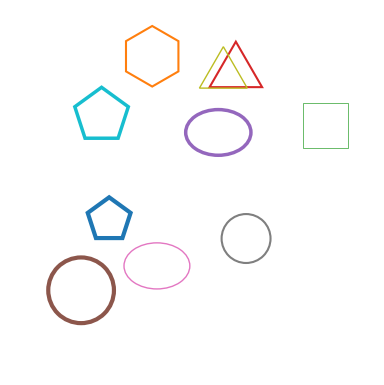[{"shape": "pentagon", "thickness": 3, "radius": 0.29, "center": [0.284, 0.429]}, {"shape": "hexagon", "thickness": 1.5, "radius": 0.39, "center": [0.395, 0.854]}, {"shape": "square", "thickness": 0.5, "radius": 0.29, "center": [0.846, 0.673]}, {"shape": "triangle", "thickness": 1.5, "radius": 0.39, "center": [0.613, 0.813]}, {"shape": "oval", "thickness": 2.5, "radius": 0.42, "center": [0.567, 0.656]}, {"shape": "circle", "thickness": 3, "radius": 0.43, "center": [0.211, 0.246]}, {"shape": "oval", "thickness": 1, "radius": 0.43, "center": [0.408, 0.309]}, {"shape": "circle", "thickness": 1.5, "radius": 0.32, "center": [0.639, 0.38]}, {"shape": "triangle", "thickness": 1, "radius": 0.36, "center": [0.58, 0.807]}, {"shape": "pentagon", "thickness": 2.5, "radius": 0.37, "center": [0.264, 0.7]}]